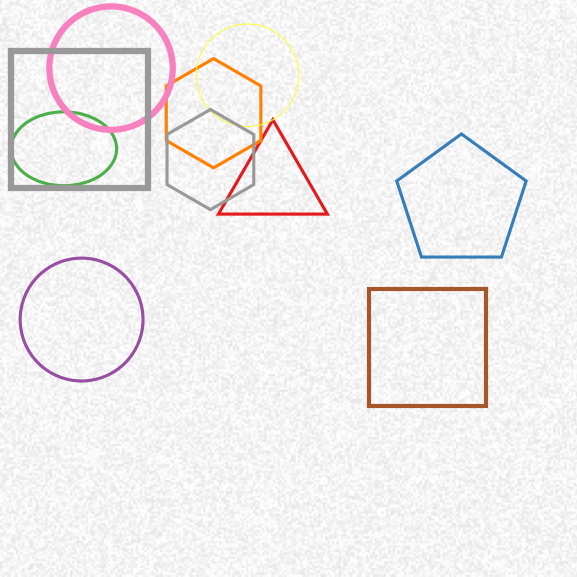[{"shape": "triangle", "thickness": 1.5, "radius": 0.54, "center": [0.473, 0.683]}, {"shape": "pentagon", "thickness": 1.5, "radius": 0.59, "center": [0.799, 0.649]}, {"shape": "oval", "thickness": 1.5, "radius": 0.46, "center": [0.111, 0.742]}, {"shape": "circle", "thickness": 1.5, "radius": 0.53, "center": [0.141, 0.446]}, {"shape": "hexagon", "thickness": 1.5, "radius": 0.47, "center": [0.37, 0.803]}, {"shape": "circle", "thickness": 0.5, "radius": 0.44, "center": [0.428, 0.869]}, {"shape": "square", "thickness": 2, "radius": 0.51, "center": [0.74, 0.398]}, {"shape": "circle", "thickness": 3, "radius": 0.53, "center": [0.192, 0.881]}, {"shape": "hexagon", "thickness": 1.5, "radius": 0.43, "center": [0.364, 0.723]}, {"shape": "square", "thickness": 3, "radius": 0.59, "center": [0.137, 0.792]}]